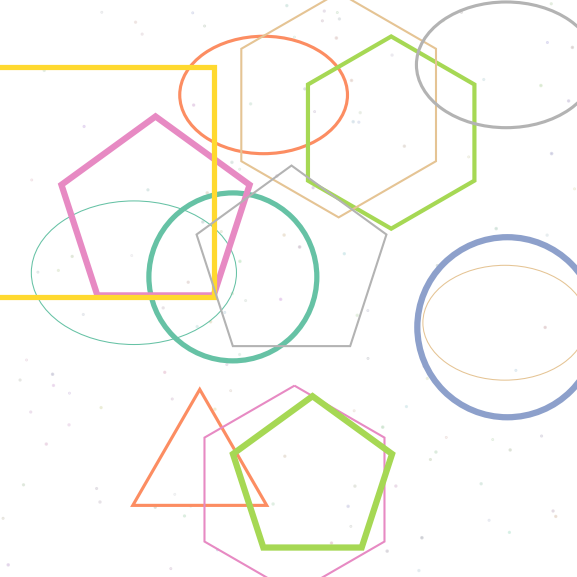[{"shape": "circle", "thickness": 2.5, "radius": 0.73, "center": [0.403, 0.52]}, {"shape": "oval", "thickness": 0.5, "radius": 0.89, "center": [0.232, 0.527]}, {"shape": "triangle", "thickness": 1.5, "radius": 0.67, "center": [0.346, 0.191]}, {"shape": "oval", "thickness": 1.5, "radius": 0.73, "center": [0.456, 0.835]}, {"shape": "circle", "thickness": 3, "radius": 0.78, "center": [0.879, 0.433]}, {"shape": "pentagon", "thickness": 3, "radius": 0.86, "center": [0.269, 0.626]}, {"shape": "hexagon", "thickness": 1, "radius": 0.9, "center": [0.51, 0.151]}, {"shape": "hexagon", "thickness": 2, "radius": 0.83, "center": [0.677, 0.77]}, {"shape": "pentagon", "thickness": 3, "radius": 0.72, "center": [0.541, 0.168]}, {"shape": "square", "thickness": 2.5, "radius": 1.0, "center": [0.172, 0.684]}, {"shape": "hexagon", "thickness": 1, "radius": 0.97, "center": [0.586, 0.817]}, {"shape": "oval", "thickness": 0.5, "radius": 0.71, "center": [0.874, 0.44]}, {"shape": "pentagon", "thickness": 1, "radius": 0.86, "center": [0.505, 0.54]}, {"shape": "oval", "thickness": 1.5, "radius": 0.78, "center": [0.877, 0.887]}]